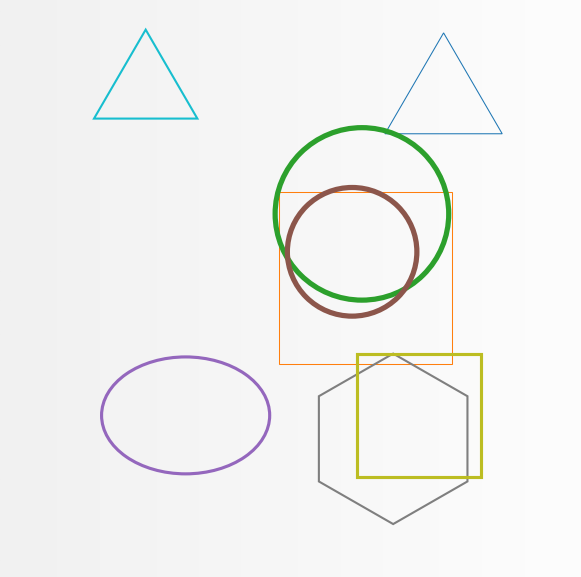[{"shape": "triangle", "thickness": 0.5, "radius": 0.58, "center": [0.763, 0.826]}, {"shape": "square", "thickness": 0.5, "radius": 0.75, "center": [0.629, 0.518]}, {"shape": "circle", "thickness": 2.5, "radius": 0.75, "center": [0.623, 0.629]}, {"shape": "oval", "thickness": 1.5, "radius": 0.72, "center": [0.319, 0.28]}, {"shape": "circle", "thickness": 2.5, "radius": 0.56, "center": [0.606, 0.563]}, {"shape": "hexagon", "thickness": 1, "radius": 0.74, "center": [0.676, 0.239]}, {"shape": "square", "thickness": 1.5, "radius": 0.53, "center": [0.721, 0.28]}, {"shape": "triangle", "thickness": 1, "radius": 0.51, "center": [0.251, 0.845]}]